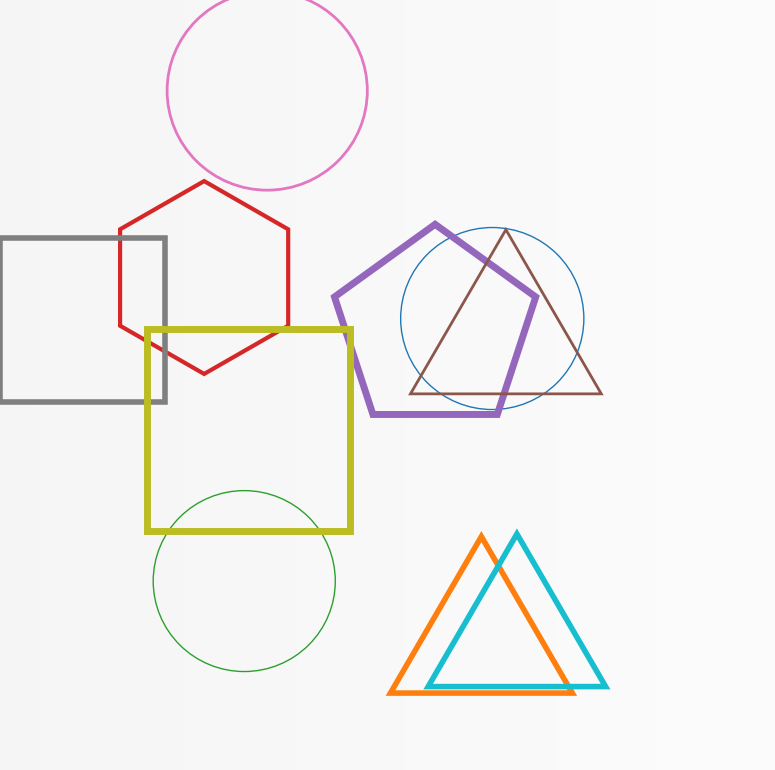[{"shape": "circle", "thickness": 0.5, "radius": 0.59, "center": [0.635, 0.586]}, {"shape": "triangle", "thickness": 2, "radius": 0.68, "center": [0.621, 0.168]}, {"shape": "circle", "thickness": 0.5, "radius": 0.59, "center": [0.315, 0.245]}, {"shape": "hexagon", "thickness": 1.5, "radius": 0.63, "center": [0.263, 0.64]}, {"shape": "pentagon", "thickness": 2.5, "radius": 0.68, "center": [0.561, 0.572]}, {"shape": "triangle", "thickness": 1, "radius": 0.71, "center": [0.653, 0.56]}, {"shape": "circle", "thickness": 1, "radius": 0.65, "center": [0.345, 0.882]}, {"shape": "square", "thickness": 2, "radius": 0.53, "center": [0.106, 0.584]}, {"shape": "square", "thickness": 2.5, "radius": 0.66, "center": [0.321, 0.442]}, {"shape": "triangle", "thickness": 2, "radius": 0.66, "center": [0.667, 0.174]}]